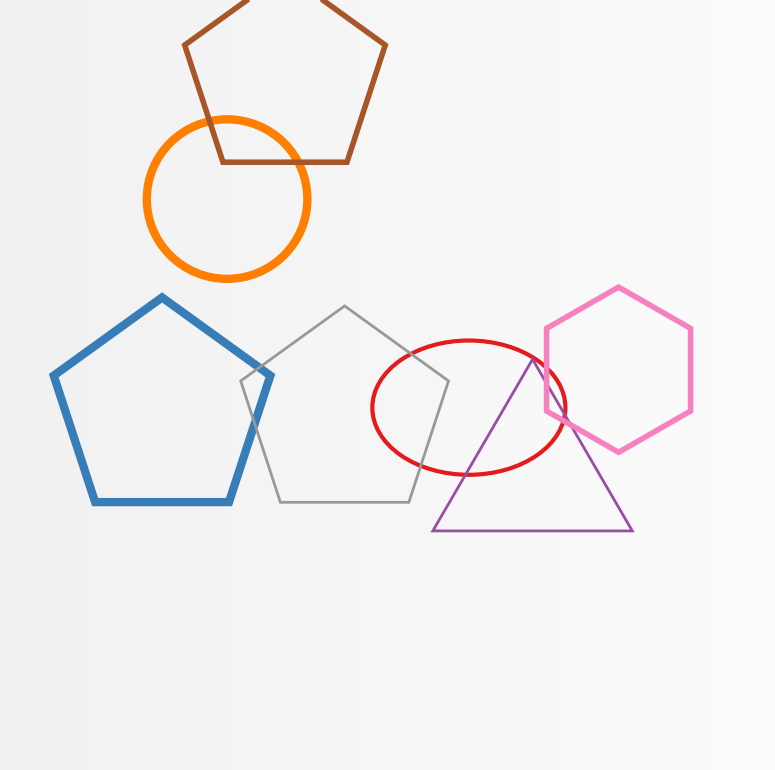[{"shape": "oval", "thickness": 1.5, "radius": 0.62, "center": [0.605, 0.471]}, {"shape": "pentagon", "thickness": 3, "radius": 0.73, "center": [0.209, 0.467]}, {"shape": "triangle", "thickness": 1, "radius": 0.74, "center": [0.687, 0.385]}, {"shape": "circle", "thickness": 3, "radius": 0.52, "center": [0.293, 0.741]}, {"shape": "pentagon", "thickness": 2, "radius": 0.68, "center": [0.368, 0.899]}, {"shape": "hexagon", "thickness": 2, "radius": 0.54, "center": [0.798, 0.52]}, {"shape": "pentagon", "thickness": 1, "radius": 0.7, "center": [0.445, 0.462]}]